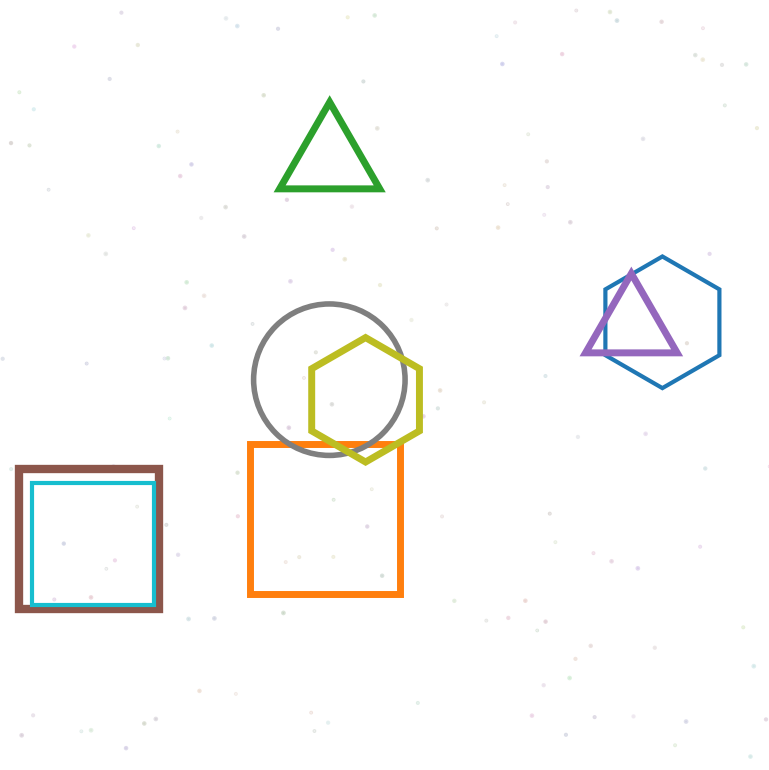[{"shape": "hexagon", "thickness": 1.5, "radius": 0.43, "center": [0.86, 0.581]}, {"shape": "square", "thickness": 2.5, "radius": 0.49, "center": [0.422, 0.326]}, {"shape": "triangle", "thickness": 2.5, "radius": 0.38, "center": [0.428, 0.792]}, {"shape": "triangle", "thickness": 2.5, "radius": 0.34, "center": [0.82, 0.576]}, {"shape": "square", "thickness": 3, "radius": 0.46, "center": [0.116, 0.3]}, {"shape": "circle", "thickness": 2, "radius": 0.49, "center": [0.428, 0.507]}, {"shape": "hexagon", "thickness": 2.5, "radius": 0.4, "center": [0.475, 0.481]}, {"shape": "square", "thickness": 1.5, "radius": 0.4, "center": [0.121, 0.294]}]